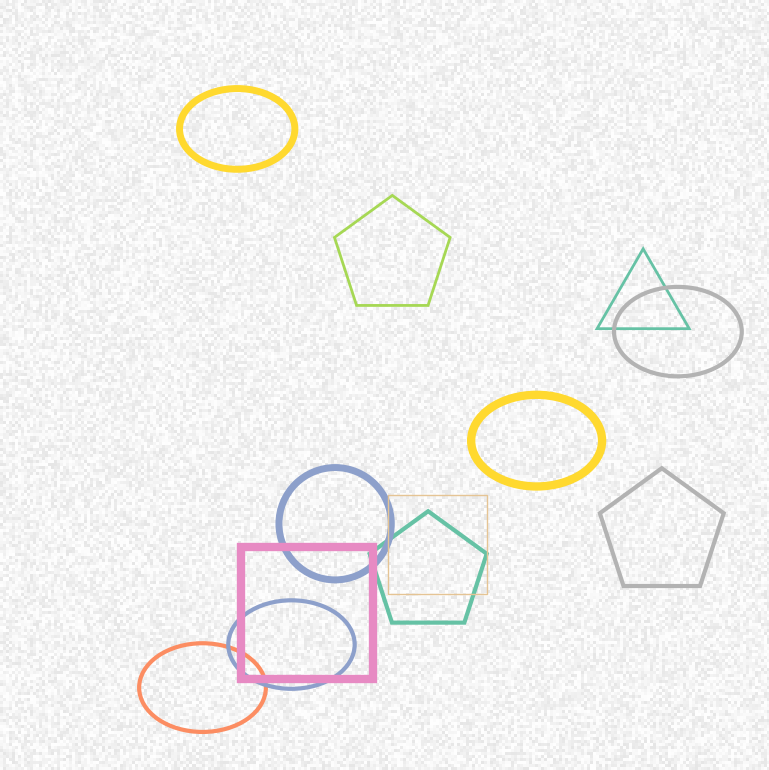[{"shape": "pentagon", "thickness": 1.5, "radius": 0.4, "center": [0.556, 0.256]}, {"shape": "triangle", "thickness": 1, "radius": 0.35, "center": [0.835, 0.608]}, {"shape": "oval", "thickness": 1.5, "radius": 0.41, "center": [0.263, 0.107]}, {"shape": "oval", "thickness": 1.5, "radius": 0.41, "center": [0.379, 0.163]}, {"shape": "circle", "thickness": 2.5, "radius": 0.36, "center": [0.435, 0.32]}, {"shape": "square", "thickness": 3, "radius": 0.43, "center": [0.399, 0.204]}, {"shape": "pentagon", "thickness": 1, "radius": 0.39, "center": [0.509, 0.667]}, {"shape": "oval", "thickness": 3, "radius": 0.43, "center": [0.697, 0.428]}, {"shape": "oval", "thickness": 2.5, "radius": 0.37, "center": [0.308, 0.833]}, {"shape": "square", "thickness": 0.5, "radius": 0.32, "center": [0.568, 0.293]}, {"shape": "oval", "thickness": 1.5, "radius": 0.41, "center": [0.88, 0.569]}, {"shape": "pentagon", "thickness": 1.5, "radius": 0.42, "center": [0.859, 0.307]}]